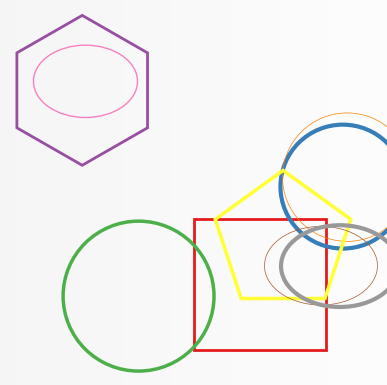[{"shape": "square", "thickness": 2, "radius": 0.85, "center": [0.67, 0.261]}, {"shape": "circle", "thickness": 3, "radius": 0.8, "center": [0.885, 0.515]}, {"shape": "circle", "thickness": 2.5, "radius": 0.97, "center": [0.358, 0.231]}, {"shape": "hexagon", "thickness": 2, "radius": 0.97, "center": [0.212, 0.765]}, {"shape": "circle", "thickness": 0.5, "radius": 0.83, "center": [0.896, 0.54]}, {"shape": "pentagon", "thickness": 2.5, "radius": 0.92, "center": [0.73, 0.373]}, {"shape": "oval", "thickness": 0.5, "radius": 0.73, "center": [0.828, 0.31]}, {"shape": "oval", "thickness": 1, "radius": 0.67, "center": [0.221, 0.789]}, {"shape": "oval", "thickness": 3, "radius": 0.76, "center": [0.877, 0.309]}]